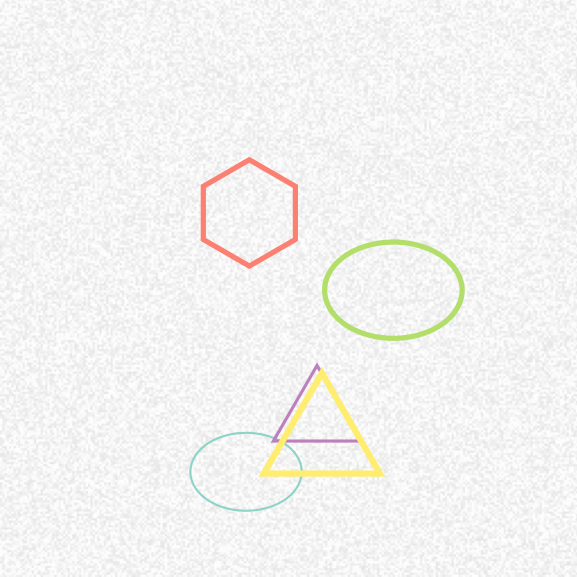[{"shape": "oval", "thickness": 1, "radius": 0.48, "center": [0.426, 0.182]}, {"shape": "hexagon", "thickness": 2.5, "radius": 0.46, "center": [0.432, 0.63]}, {"shape": "oval", "thickness": 2.5, "radius": 0.6, "center": [0.681, 0.497]}, {"shape": "triangle", "thickness": 1.5, "radius": 0.44, "center": [0.549, 0.279]}, {"shape": "triangle", "thickness": 3, "radius": 0.58, "center": [0.557, 0.237]}]